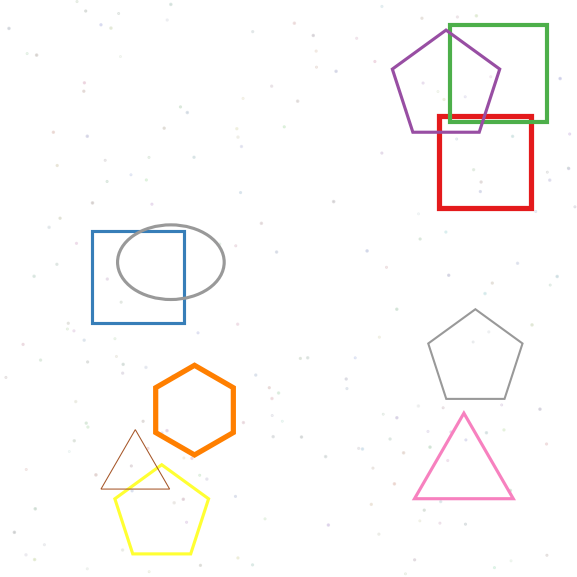[{"shape": "square", "thickness": 2.5, "radius": 0.4, "center": [0.84, 0.719]}, {"shape": "square", "thickness": 1.5, "radius": 0.4, "center": [0.239, 0.519]}, {"shape": "square", "thickness": 2, "radius": 0.42, "center": [0.864, 0.871]}, {"shape": "pentagon", "thickness": 1.5, "radius": 0.49, "center": [0.772, 0.849]}, {"shape": "hexagon", "thickness": 2.5, "radius": 0.39, "center": [0.337, 0.289]}, {"shape": "pentagon", "thickness": 1.5, "radius": 0.43, "center": [0.28, 0.109]}, {"shape": "triangle", "thickness": 0.5, "radius": 0.34, "center": [0.234, 0.187]}, {"shape": "triangle", "thickness": 1.5, "radius": 0.49, "center": [0.803, 0.185]}, {"shape": "oval", "thickness": 1.5, "radius": 0.46, "center": [0.296, 0.545]}, {"shape": "pentagon", "thickness": 1, "radius": 0.43, "center": [0.823, 0.378]}]